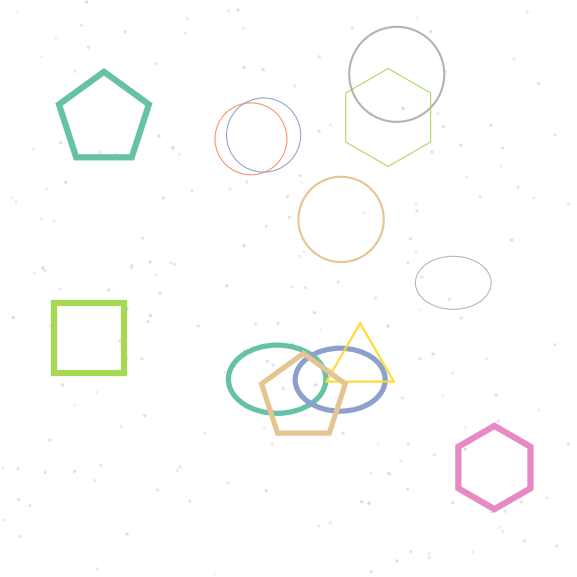[{"shape": "oval", "thickness": 2.5, "radius": 0.42, "center": [0.48, 0.342]}, {"shape": "pentagon", "thickness": 3, "radius": 0.41, "center": [0.18, 0.793]}, {"shape": "circle", "thickness": 0.5, "radius": 0.31, "center": [0.435, 0.759]}, {"shape": "circle", "thickness": 0.5, "radius": 0.32, "center": [0.456, 0.765]}, {"shape": "oval", "thickness": 2.5, "radius": 0.39, "center": [0.589, 0.342]}, {"shape": "hexagon", "thickness": 3, "radius": 0.36, "center": [0.856, 0.19]}, {"shape": "square", "thickness": 3, "radius": 0.3, "center": [0.154, 0.414]}, {"shape": "hexagon", "thickness": 0.5, "radius": 0.42, "center": [0.672, 0.796]}, {"shape": "triangle", "thickness": 1, "radius": 0.34, "center": [0.624, 0.372]}, {"shape": "pentagon", "thickness": 2.5, "radius": 0.38, "center": [0.525, 0.311]}, {"shape": "circle", "thickness": 1, "radius": 0.37, "center": [0.591, 0.619]}, {"shape": "oval", "thickness": 0.5, "radius": 0.33, "center": [0.785, 0.509]}, {"shape": "circle", "thickness": 1, "radius": 0.41, "center": [0.687, 0.87]}]